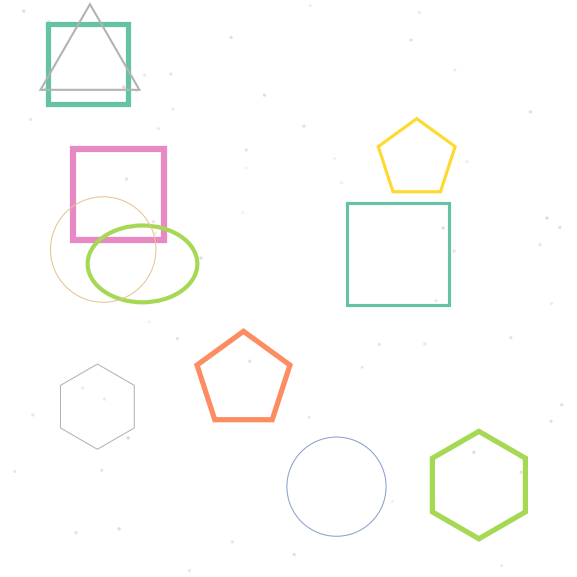[{"shape": "square", "thickness": 1.5, "radius": 0.44, "center": [0.69, 0.56]}, {"shape": "square", "thickness": 2.5, "radius": 0.34, "center": [0.152, 0.888]}, {"shape": "pentagon", "thickness": 2.5, "radius": 0.42, "center": [0.422, 0.341]}, {"shape": "circle", "thickness": 0.5, "radius": 0.43, "center": [0.583, 0.156]}, {"shape": "square", "thickness": 3, "radius": 0.39, "center": [0.204, 0.663]}, {"shape": "hexagon", "thickness": 2.5, "radius": 0.46, "center": [0.829, 0.159]}, {"shape": "oval", "thickness": 2, "radius": 0.48, "center": [0.247, 0.542]}, {"shape": "pentagon", "thickness": 1.5, "radius": 0.35, "center": [0.722, 0.724]}, {"shape": "circle", "thickness": 0.5, "radius": 0.46, "center": [0.179, 0.567]}, {"shape": "triangle", "thickness": 1, "radius": 0.49, "center": [0.156, 0.893]}, {"shape": "hexagon", "thickness": 0.5, "radius": 0.37, "center": [0.169, 0.295]}]